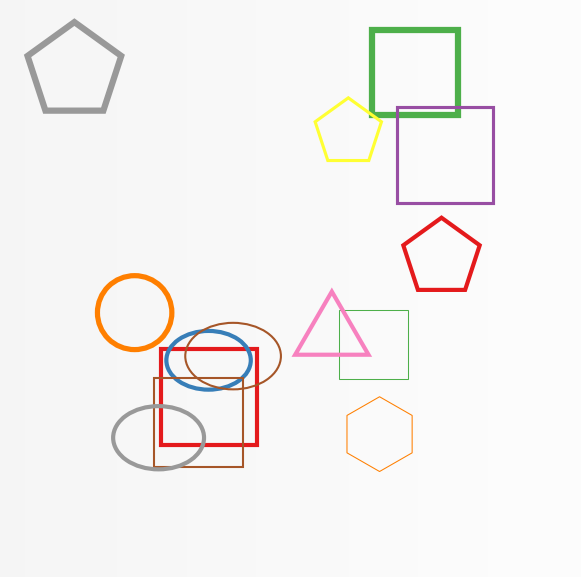[{"shape": "square", "thickness": 2, "radius": 0.41, "center": [0.36, 0.312]}, {"shape": "pentagon", "thickness": 2, "radius": 0.35, "center": [0.76, 0.553]}, {"shape": "oval", "thickness": 2, "radius": 0.36, "center": [0.359, 0.375]}, {"shape": "square", "thickness": 3, "radius": 0.37, "center": [0.714, 0.874]}, {"shape": "square", "thickness": 0.5, "radius": 0.3, "center": [0.643, 0.403]}, {"shape": "square", "thickness": 1.5, "radius": 0.41, "center": [0.765, 0.73]}, {"shape": "hexagon", "thickness": 0.5, "radius": 0.32, "center": [0.653, 0.247]}, {"shape": "circle", "thickness": 2.5, "radius": 0.32, "center": [0.232, 0.458]}, {"shape": "pentagon", "thickness": 1.5, "radius": 0.3, "center": [0.599, 0.77]}, {"shape": "square", "thickness": 1, "radius": 0.38, "center": [0.342, 0.268]}, {"shape": "oval", "thickness": 1, "radius": 0.41, "center": [0.401, 0.383]}, {"shape": "triangle", "thickness": 2, "radius": 0.36, "center": [0.571, 0.421]}, {"shape": "oval", "thickness": 2, "radius": 0.39, "center": [0.273, 0.241]}, {"shape": "pentagon", "thickness": 3, "radius": 0.42, "center": [0.128, 0.876]}]